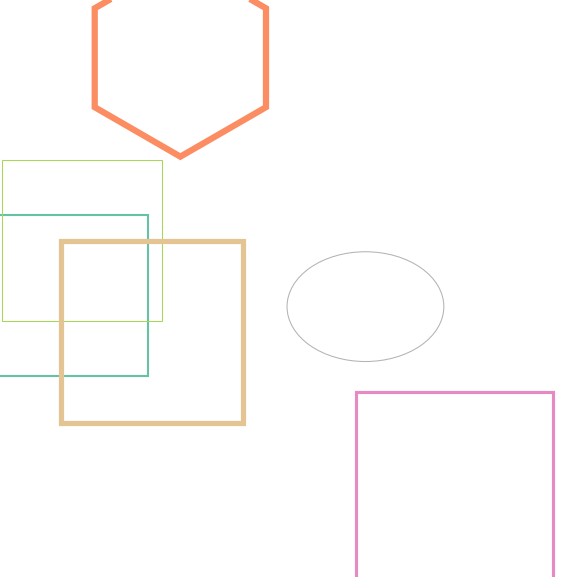[{"shape": "square", "thickness": 1, "radius": 0.69, "center": [0.118, 0.487]}, {"shape": "hexagon", "thickness": 3, "radius": 0.86, "center": [0.312, 0.899]}, {"shape": "square", "thickness": 1.5, "radius": 0.86, "center": [0.787, 0.15]}, {"shape": "square", "thickness": 0.5, "radius": 0.69, "center": [0.143, 0.583]}, {"shape": "square", "thickness": 2.5, "radius": 0.78, "center": [0.263, 0.424]}, {"shape": "oval", "thickness": 0.5, "radius": 0.68, "center": [0.633, 0.468]}]